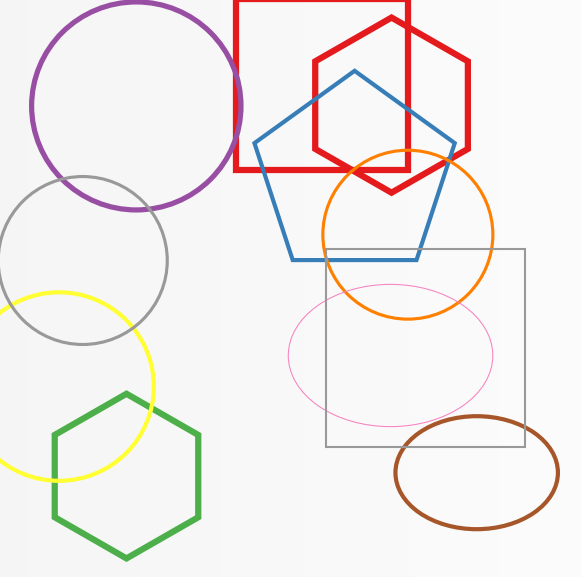[{"shape": "hexagon", "thickness": 3, "radius": 0.76, "center": [0.674, 0.817]}, {"shape": "square", "thickness": 3, "radius": 0.74, "center": [0.554, 0.853]}, {"shape": "pentagon", "thickness": 2, "radius": 0.91, "center": [0.61, 0.695]}, {"shape": "hexagon", "thickness": 3, "radius": 0.71, "center": [0.218, 0.175]}, {"shape": "circle", "thickness": 2.5, "radius": 0.9, "center": [0.234, 0.816]}, {"shape": "circle", "thickness": 1.5, "radius": 0.73, "center": [0.702, 0.593]}, {"shape": "circle", "thickness": 2, "radius": 0.82, "center": [0.101, 0.33]}, {"shape": "oval", "thickness": 2, "radius": 0.7, "center": [0.82, 0.181]}, {"shape": "oval", "thickness": 0.5, "radius": 0.88, "center": [0.672, 0.384]}, {"shape": "circle", "thickness": 1.5, "radius": 0.73, "center": [0.142, 0.548]}, {"shape": "square", "thickness": 1, "radius": 0.86, "center": [0.732, 0.397]}]